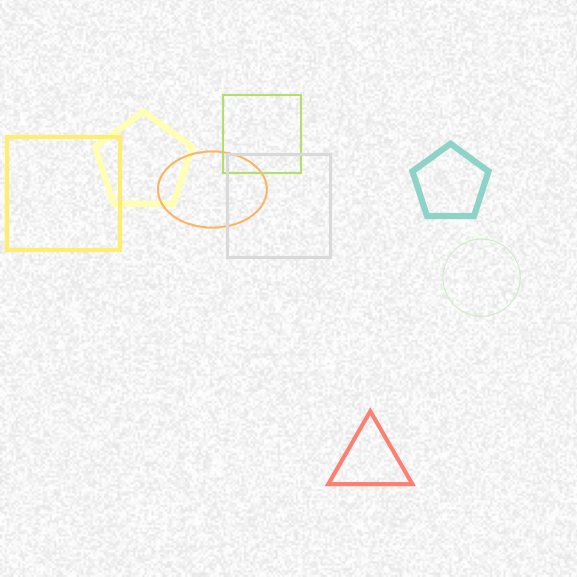[{"shape": "pentagon", "thickness": 3, "radius": 0.35, "center": [0.78, 0.681]}, {"shape": "pentagon", "thickness": 3, "radius": 0.44, "center": [0.249, 0.718]}, {"shape": "triangle", "thickness": 2, "radius": 0.42, "center": [0.641, 0.203]}, {"shape": "oval", "thickness": 1, "radius": 0.47, "center": [0.368, 0.671]}, {"shape": "square", "thickness": 1, "radius": 0.34, "center": [0.454, 0.767]}, {"shape": "square", "thickness": 1.5, "radius": 0.44, "center": [0.482, 0.643]}, {"shape": "circle", "thickness": 0.5, "radius": 0.33, "center": [0.834, 0.518]}, {"shape": "square", "thickness": 2, "radius": 0.49, "center": [0.11, 0.664]}]